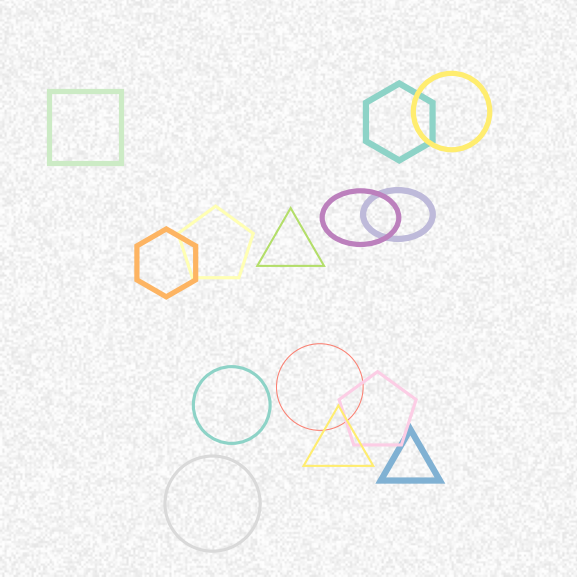[{"shape": "hexagon", "thickness": 3, "radius": 0.33, "center": [0.691, 0.788]}, {"shape": "circle", "thickness": 1.5, "radius": 0.33, "center": [0.401, 0.298]}, {"shape": "pentagon", "thickness": 1.5, "radius": 0.34, "center": [0.373, 0.574]}, {"shape": "oval", "thickness": 3, "radius": 0.3, "center": [0.689, 0.628]}, {"shape": "circle", "thickness": 0.5, "radius": 0.38, "center": [0.554, 0.329]}, {"shape": "triangle", "thickness": 3, "radius": 0.3, "center": [0.711, 0.197]}, {"shape": "hexagon", "thickness": 2.5, "radius": 0.29, "center": [0.288, 0.544]}, {"shape": "triangle", "thickness": 1, "radius": 0.33, "center": [0.503, 0.572]}, {"shape": "pentagon", "thickness": 1.5, "radius": 0.35, "center": [0.654, 0.285]}, {"shape": "circle", "thickness": 1.5, "radius": 0.41, "center": [0.368, 0.127]}, {"shape": "oval", "thickness": 2.5, "radius": 0.33, "center": [0.624, 0.622]}, {"shape": "square", "thickness": 2.5, "radius": 0.31, "center": [0.148, 0.779]}, {"shape": "triangle", "thickness": 1, "radius": 0.35, "center": [0.586, 0.227]}, {"shape": "circle", "thickness": 2.5, "radius": 0.33, "center": [0.782, 0.806]}]